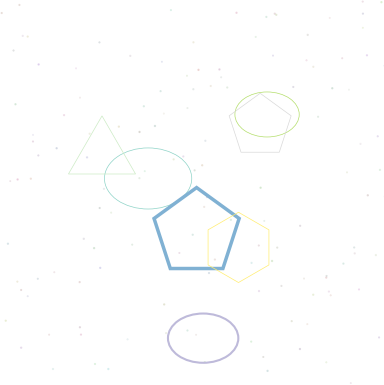[{"shape": "oval", "thickness": 0.5, "radius": 0.57, "center": [0.385, 0.536]}, {"shape": "oval", "thickness": 1.5, "radius": 0.46, "center": [0.528, 0.122]}, {"shape": "pentagon", "thickness": 2.5, "radius": 0.58, "center": [0.511, 0.397]}, {"shape": "oval", "thickness": 0.5, "radius": 0.42, "center": [0.694, 0.703]}, {"shape": "pentagon", "thickness": 0.5, "radius": 0.42, "center": [0.676, 0.673]}, {"shape": "triangle", "thickness": 0.5, "radius": 0.5, "center": [0.265, 0.598]}, {"shape": "hexagon", "thickness": 0.5, "radius": 0.46, "center": [0.619, 0.357]}]